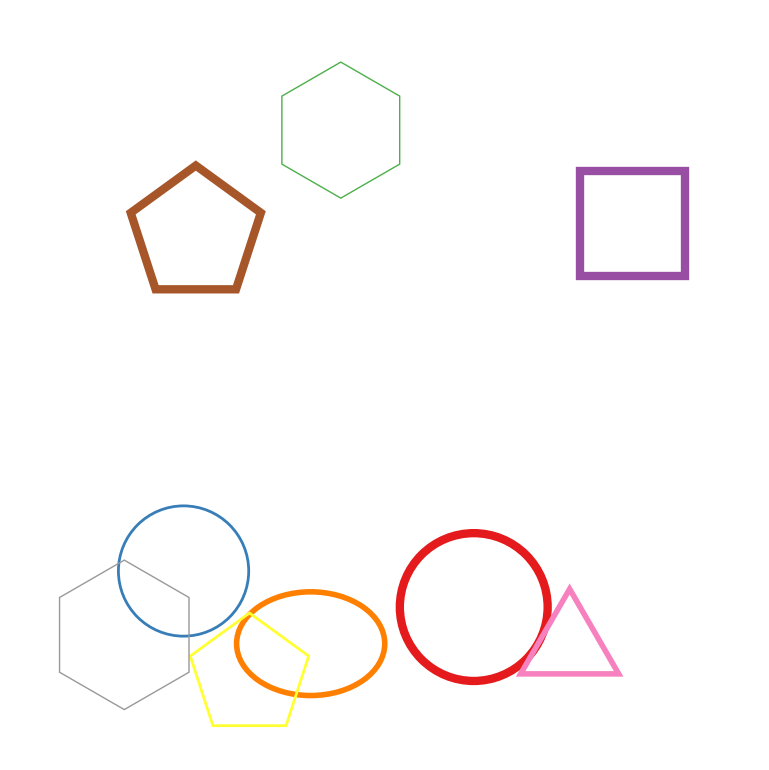[{"shape": "circle", "thickness": 3, "radius": 0.48, "center": [0.615, 0.212]}, {"shape": "circle", "thickness": 1, "radius": 0.42, "center": [0.238, 0.258]}, {"shape": "hexagon", "thickness": 0.5, "radius": 0.44, "center": [0.443, 0.831]}, {"shape": "square", "thickness": 3, "radius": 0.34, "center": [0.821, 0.71]}, {"shape": "oval", "thickness": 2, "radius": 0.48, "center": [0.403, 0.164]}, {"shape": "pentagon", "thickness": 1, "radius": 0.4, "center": [0.324, 0.123]}, {"shape": "pentagon", "thickness": 3, "radius": 0.44, "center": [0.254, 0.696]}, {"shape": "triangle", "thickness": 2, "radius": 0.37, "center": [0.74, 0.162]}, {"shape": "hexagon", "thickness": 0.5, "radius": 0.49, "center": [0.161, 0.176]}]